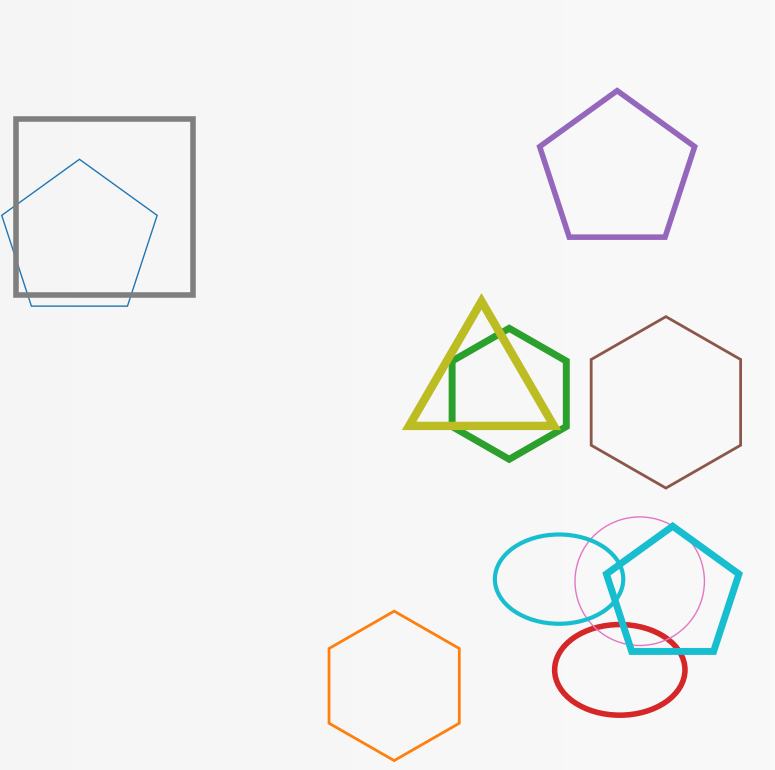[{"shape": "pentagon", "thickness": 0.5, "radius": 0.53, "center": [0.103, 0.688]}, {"shape": "hexagon", "thickness": 1, "radius": 0.49, "center": [0.509, 0.109]}, {"shape": "hexagon", "thickness": 2.5, "radius": 0.43, "center": [0.657, 0.489]}, {"shape": "oval", "thickness": 2, "radius": 0.42, "center": [0.8, 0.13]}, {"shape": "pentagon", "thickness": 2, "radius": 0.53, "center": [0.796, 0.777]}, {"shape": "hexagon", "thickness": 1, "radius": 0.56, "center": [0.859, 0.477]}, {"shape": "circle", "thickness": 0.5, "radius": 0.42, "center": [0.825, 0.245]}, {"shape": "square", "thickness": 2, "radius": 0.57, "center": [0.135, 0.731]}, {"shape": "triangle", "thickness": 3, "radius": 0.54, "center": [0.621, 0.501]}, {"shape": "oval", "thickness": 1.5, "radius": 0.41, "center": [0.721, 0.248]}, {"shape": "pentagon", "thickness": 2.5, "radius": 0.45, "center": [0.868, 0.227]}]